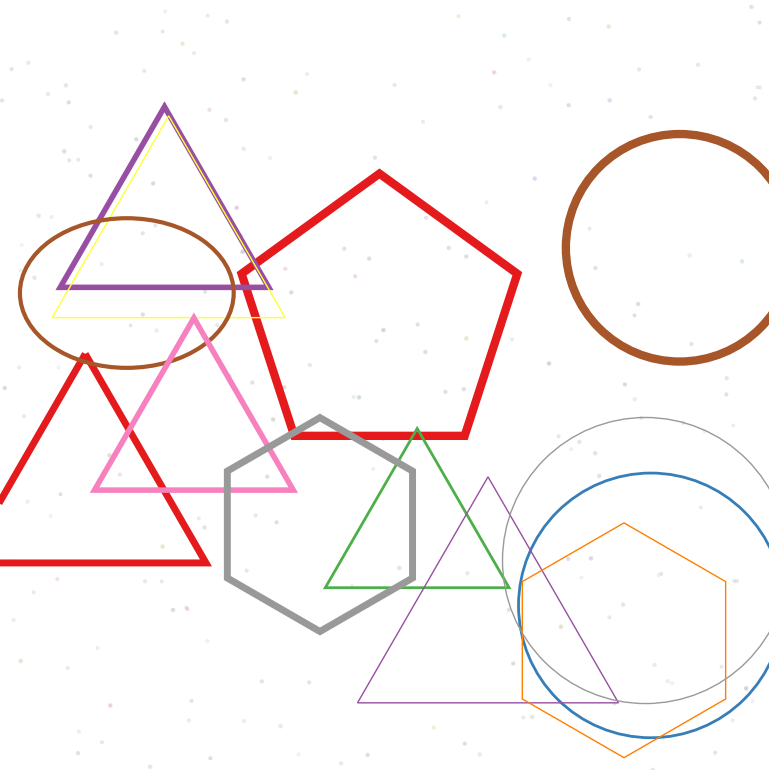[{"shape": "pentagon", "thickness": 3, "radius": 0.94, "center": [0.493, 0.586]}, {"shape": "triangle", "thickness": 2.5, "radius": 0.91, "center": [0.111, 0.359]}, {"shape": "circle", "thickness": 1, "radius": 0.86, "center": [0.845, 0.214]}, {"shape": "triangle", "thickness": 1, "radius": 0.69, "center": [0.542, 0.306]}, {"shape": "triangle", "thickness": 2, "radius": 0.78, "center": [0.214, 0.705]}, {"shape": "triangle", "thickness": 0.5, "radius": 0.98, "center": [0.634, 0.185]}, {"shape": "hexagon", "thickness": 0.5, "radius": 0.76, "center": [0.81, 0.168]}, {"shape": "triangle", "thickness": 0.5, "radius": 0.87, "center": [0.219, 0.675]}, {"shape": "oval", "thickness": 1.5, "radius": 0.69, "center": [0.165, 0.619]}, {"shape": "circle", "thickness": 3, "radius": 0.74, "center": [0.883, 0.678]}, {"shape": "triangle", "thickness": 2, "radius": 0.75, "center": [0.252, 0.438]}, {"shape": "circle", "thickness": 0.5, "radius": 0.93, "center": [0.838, 0.272]}, {"shape": "hexagon", "thickness": 2.5, "radius": 0.69, "center": [0.416, 0.319]}]